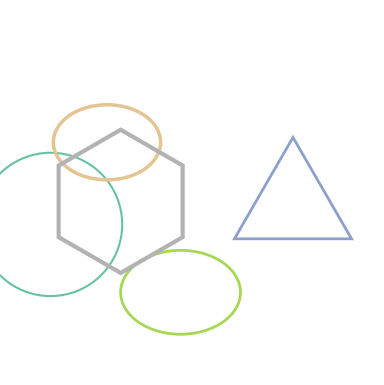[{"shape": "circle", "thickness": 1.5, "radius": 0.93, "center": [0.131, 0.417]}, {"shape": "triangle", "thickness": 2, "radius": 0.88, "center": [0.761, 0.468]}, {"shape": "oval", "thickness": 2, "radius": 0.78, "center": [0.469, 0.241]}, {"shape": "oval", "thickness": 2.5, "radius": 0.7, "center": [0.278, 0.63]}, {"shape": "hexagon", "thickness": 3, "radius": 0.93, "center": [0.313, 0.477]}]